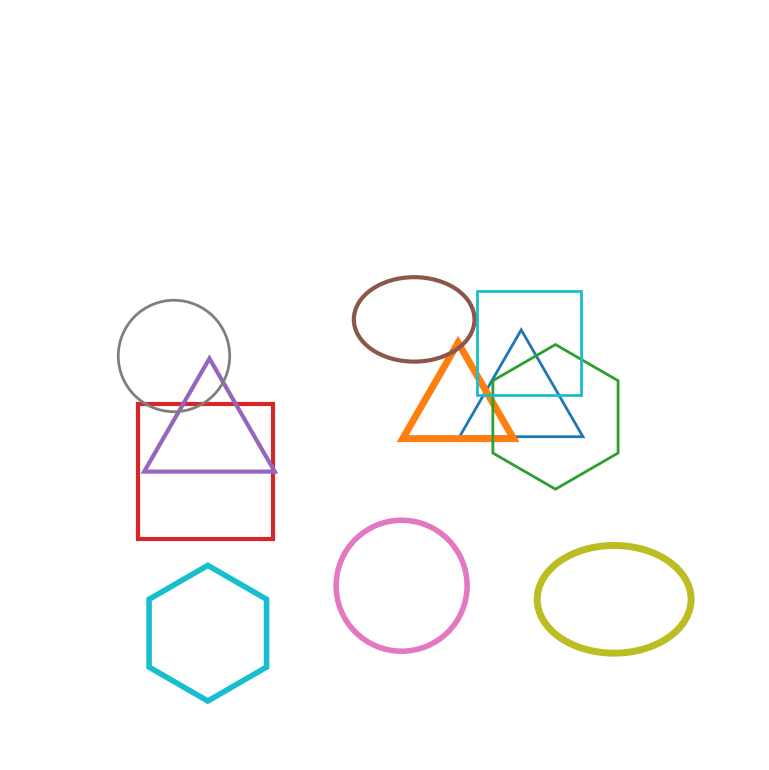[{"shape": "triangle", "thickness": 1, "radius": 0.46, "center": [0.677, 0.479]}, {"shape": "triangle", "thickness": 2.5, "radius": 0.42, "center": [0.595, 0.472]}, {"shape": "hexagon", "thickness": 1, "radius": 0.47, "center": [0.721, 0.459]}, {"shape": "square", "thickness": 1.5, "radius": 0.44, "center": [0.267, 0.388]}, {"shape": "triangle", "thickness": 1.5, "radius": 0.49, "center": [0.272, 0.437]}, {"shape": "oval", "thickness": 1.5, "radius": 0.39, "center": [0.538, 0.585]}, {"shape": "circle", "thickness": 2, "radius": 0.43, "center": [0.522, 0.239]}, {"shape": "circle", "thickness": 1, "radius": 0.36, "center": [0.226, 0.538]}, {"shape": "oval", "thickness": 2.5, "radius": 0.5, "center": [0.798, 0.222]}, {"shape": "square", "thickness": 1, "radius": 0.34, "center": [0.687, 0.555]}, {"shape": "hexagon", "thickness": 2, "radius": 0.44, "center": [0.27, 0.178]}]